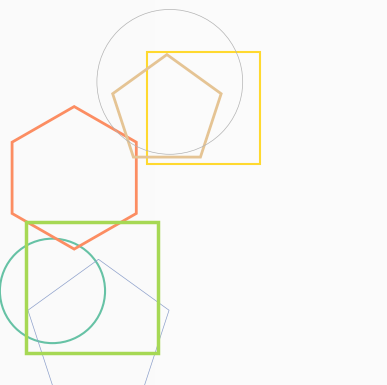[{"shape": "circle", "thickness": 1.5, "radius": 0.68, "center": [0.135, 0.244]}, {"shape": "hexagon", "thickness": 2, "radius": 0.93, "center": [0.191, 0.538]}, {"shape": "pentagon", "thickness": 0.5, "radius": 0.96, "center": [0.254, 0.135]}, {"shape": "square", "thickness": 2.5, "radius": 0.85, "center": [0.237, 0.252]}, {"shape": "square", "thickness": 1.5, "radius": 0.73, "center": [0.525, 0.72]}, {"shape": "pentagon", "thickness": 2, "radius": 0.74, "center": [0.431, 0.711]}, {"shape": "circle", "thickness": 0.5, "radius": 0.94, "center": [0.438, 0.787]}]